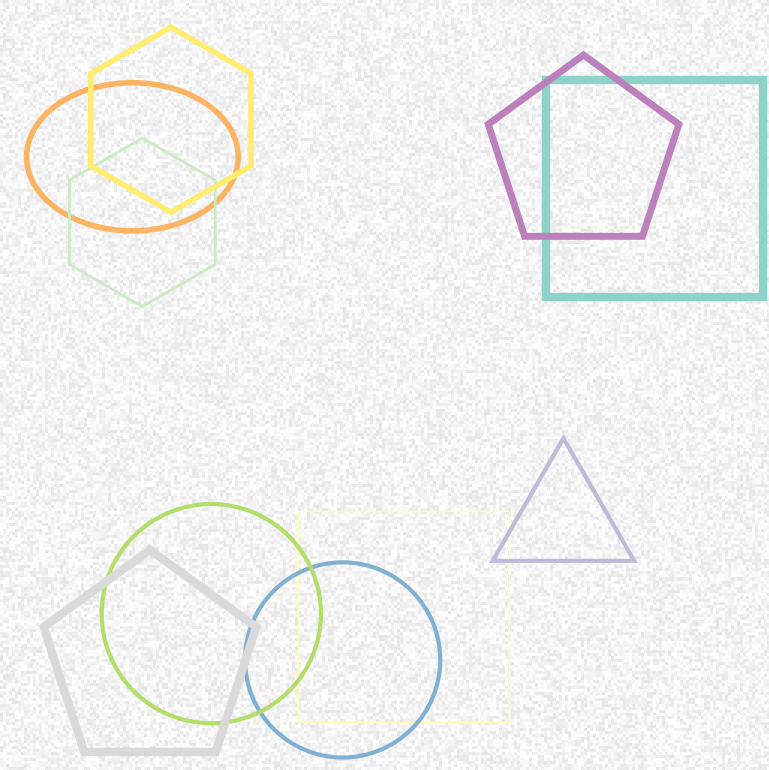[{"shape": "square", "thickness": 3, "radius": 0.7, "center": [0.85, 0.755]}, {"shape": "square", "thickness": 0.5, "radius": 0.69, "center": [0.524, 0.199]}, {"shape": "triangle", "thickness": 1.5, "radius": 0.53, "center": [0.732, 0.325]}, {"shape": "circle", "thickness": 1.5, "radius": 0.63, "center": [0.445, 0.143]}, {"shape": "oval", "thickness": 2, "radius": 0.69, "center": [0.172, 0.796]}, {"shape": "circle", "thickness": 1.5, "radius": 0.71, "center": [0.274, 0.203]}, {"shape": "pentagon", "thickness": 3, "radius": 0.73, "center": [0.195, 0.141]}, {"shape": "pentagon", "thickness": 2.5, "radius": 0.65, "center": [0.758, 0.798]}, {"shape": "hexagon", "thickness": 1, "radius": 0.55, "center": [0.185, 0.711]}, {"shape": "hexagon", "thickness": 2, "radius": 0.6, "center": [0.222, 0.845]}]